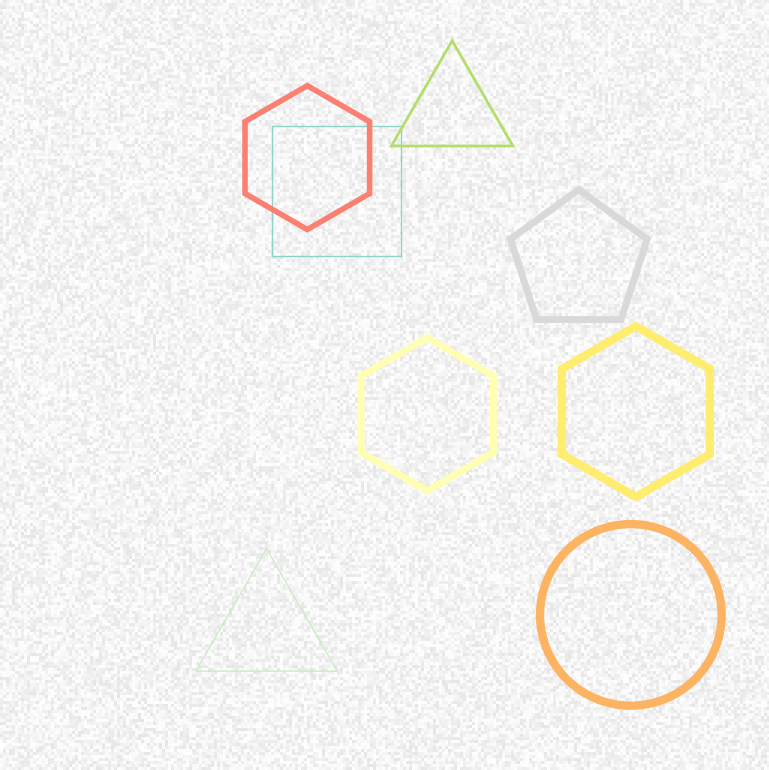[{"shape": "square", "thickness": 0.5, "radius": 0.42, "center": [0.437, 0.752]}, {"shape": "hexagon", "thickness": 2.5, "radius": 0.5, "center": [0.555, 0.462]}, {"shape": "hexagon", "thickness": 2, "radius": 0.47, "center": [0.399, 0.795]}, {"shape": "circle", "thickness": 3, "radius": 0.59, "center": [0.819, 0.201]}, {"shape": "triangle", "thickness": 1, "radius": 0.46, "center": [0.587, 0.856]}, {"shape": "pentagon", "thickness": 2.5, "radius": 0.47, "center": [0.752, 0.661]}, {"shape": "triangle", "thickness": 0.5, "radius": 0.53, "center": [0.346, 0.181]}, {"shape": "hexagon", "thickness": 3, "radius": 0.55, "center": [0.826, 0.465]}]